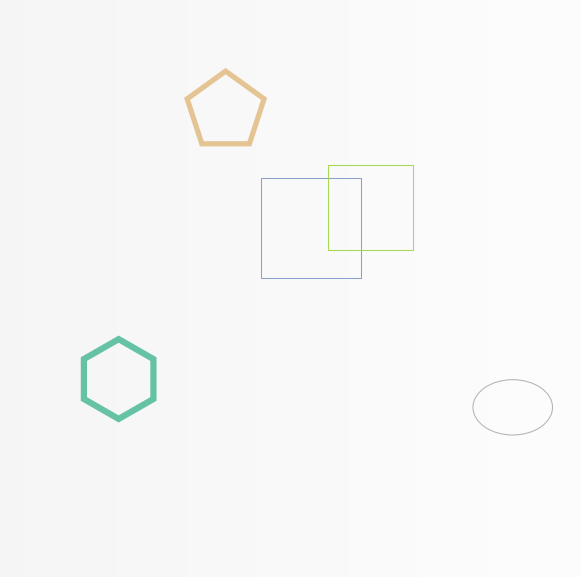[{"shape": "hexagon", "thickness": 3, "radius": 0.35, "center": [0.204, 0.343]}, {"shape": "square", "thickness": 0.5, "radius": 0.43, "center": [0.535, 0.604]}, {"shape": "square", "thickness": 0.5, "radius": 0.37, "center": [0.638, 0.64]}, {"shape": "pentagon", "thickness": 2.5, "radius": 0.35, "center": [0.388, 0.806]}, {"shape": "oval", "thickness": 0.5, "radius": 0.34, "center": [0.882, 0.294]}]